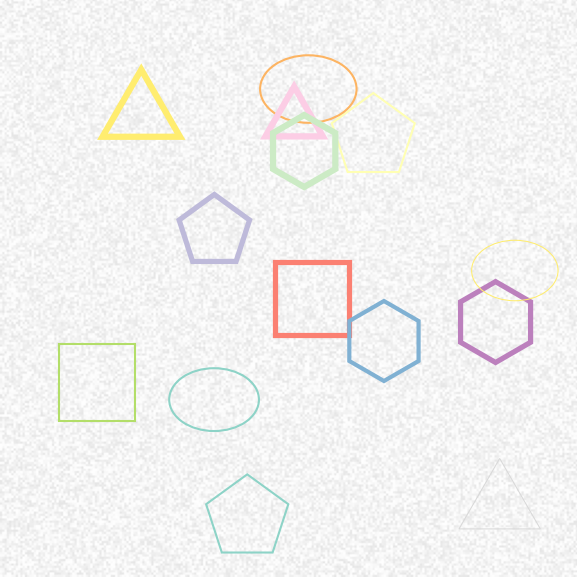[{"shape": "pentagon", "thickness": 1, "radius": 0.37, "center": [0.428, 0.103]}, {"shape": "oval", "thickness": 1, "radius": 0.39, "center": [0.371, 0.307]}, {"shape": "pentagon", "thickness": 1, "radius": 0.38, "center": [0.646, 0.762]}, {"shape": "pentagon", "thickness": 2.5, "radius": 0.32, "center": [0.371, 0.598]}, {"shape": "square", "thickness": 2.5, "radius": 0.32, "center": [0.54, 0.482]}, {"shape": "hexagon", "thickness": 2, "radius": 0.35, "center": [0.665, 0.409]}, {"shape": "oval", "thickness": 1, "radius": 0.42, "center": [0.534, 0.845]}, {"shape": "square", "thickness": 1, "radius": 0.33, "center": [0.168, 0.336]}, {"shape": "triangle", "thickness": 3, "radius": 0.29, "center": [0.509, 0.792]}, {"shape": "triangle", "thickness": 0.5, "radius": 0.41, "center": [0.865, 0.124]}, {"shape": "hexagon", "thickness": 2.5, "radius": 0.35, "center": [0.858, 0.441]}, {"shape": "hexagon", "thickness": 3, "radius": 0.31, "center": [0.527, 0.738]}, {"shape": "triangle", "thickness": 3, "radius": 0.39, "center": [0.245, 0.801]}, {"shape": "oval", "thickness": 0.5, "radius": 0.37, "center": [0.892, 0.531]}]